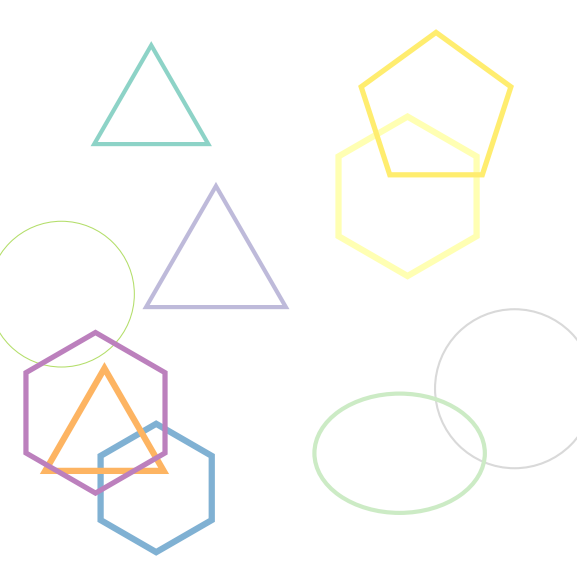[{"shape": "triangle", "thickness": 2, "radius": 0.57, "center": [0.262, 0.807]}, {"shape": "hexagon", "thickness": 3, "radius": 0.69, "center": [0.706, 0.659]}, {"shape": "triangle", "thickness": 2, "radius": 0.7, "center": [0.374, 0.537]}, {"shape": "hexagon", "thickness": 3, "radius": 0.56, "center": [0.27, 0.154]}, {"shape": "triangle", "thickness": 3, "radius": 0.59, "center": [0.181, 0.243]}, {"shape": "circle", "thickness": 0.5, "radius": 0.63, "center": [0.106, 0.49]}, {"shape": "circle", "thickness": 1, "radius": 0.69, "center": [0.891, 0.326]}, {"shape": "hexagon", "thickness": 2.5, "radius": 0.7, "center": [0.165, 0.284]}, {"shape": "oval", "thickness": 2, "radius": 0.74, "center": [0.692, 0.214]}, {"shape": "pentagon", "thickness": 2.5, "radius": 0.68, "center": [0.755, 0.807]}]